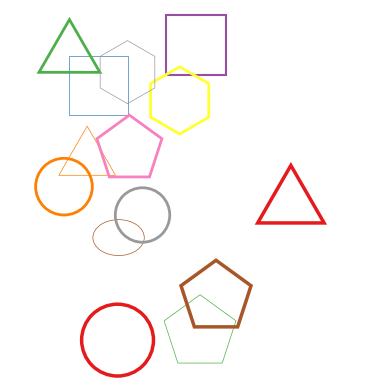[{"shape": "circle", "thickness": 2.5, "radius": 0.47, "center": [0.305, 0.117]}, {"shape": "triangle", "thickness": 2.5, "radius": 0.5, "center": [0.756, 0.471]}, {"shape": "square", "thickness": 0.5, "radius": 0.38, "center": [0.256, 0.778]}, {"shape": "triangle", "thickness": 2, "radius": 0.46, "center": [0.18, 0.858]}, {"shape": "pentagon", "thickness": 0.5, "radius": 0.49, "center": [0.52, 0.136]}, {"shape": "square", "thickness": 1.5, "radius": 0.39, "center": [0.509, 0.882]}, {"shape": "circle", "thickness": 2, "radius": 0.37, "center": [0.166, 0.515]}, {"shape": "triangle", "thickness": 0.5, "radius": 0.43, "center": [0.226, 0.587]}, {"shape": "hexagon", "thickness": 2, "radius": 0.44, "center": [0.467, 0.739]}, {"shape": "oval", "thickness": 0.5, "radius": 0.33, "center": [0.308, 0.383]}, {"shape": "pentagon", "thickness": 2.5, "radius": 0.48, "center": [0.561, 0.228]}, {"shape": "pentagon", "thickness": 2, "radius": 0.44, "center": [0.336, 0.612]}, {"shape": "circle", "thickness": 2, "radius": 0.35, "center": [0.37, 0.442]}, {"shape": "hexagon", "thickness": 0.5, "radius": 0.41, "center": [0.331, 0.813]}]